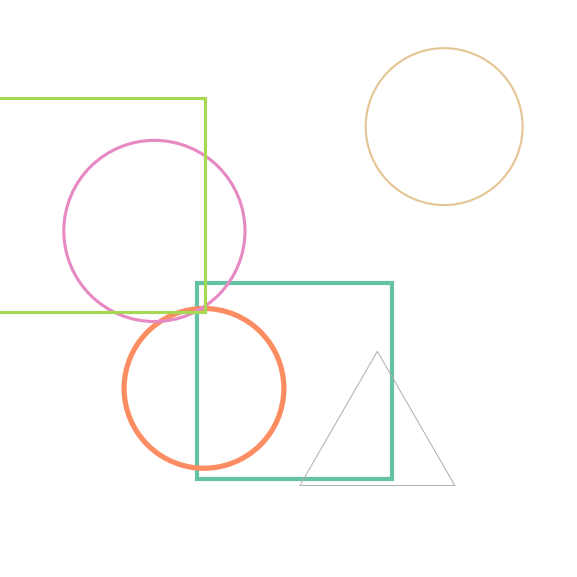[{"shape": "square", "thickness": 2, "radius": 0.85, "center": [0.51, 0.339]}, {"shape": "circle", "thickness": 2.5, "radius": 0.69, "center": [0.353, 0.327]}, {"shape": "circle", "thickness": 1.5, "radius": 0.78, "center": [0.267, 0.599]}, {"shape": "square", "thickness": 1.5, "radius": 0.93, "center": [0.17, 0.644]}, {"shape": "circle", "thickness": 1, "radius": 0.68, "center": [0.769, 0.78]}, {"shape": "triangle", "thickness": 0.5, "radius": 0.77, "center": [0.653, 0.236]}]